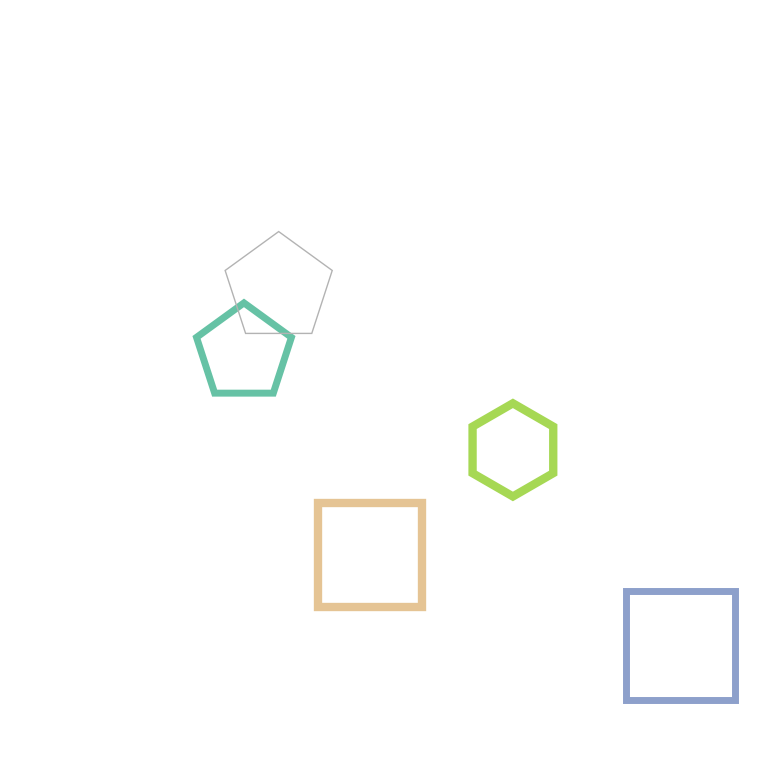[{"shape": "pentagon", "thickness": 2.5, "radius": 0.32, "center": [0.317, 0.542]}, {"shape": "square", "thickness": 2.5, "radius": 0.35, "center": [0.884, 0.162]}, {"shape": "hexagon", "thickness": 3, "radius": 0.3, "center": [0.666, 0.416]}, {"shape": "square", "thickness": 3, "radius": 0.34, "center": [0.48, 0.279]}, {"shape": "pentagon", "thickness": 0.5, "radius": 0.37, "center": [0.362, 0.626]}]